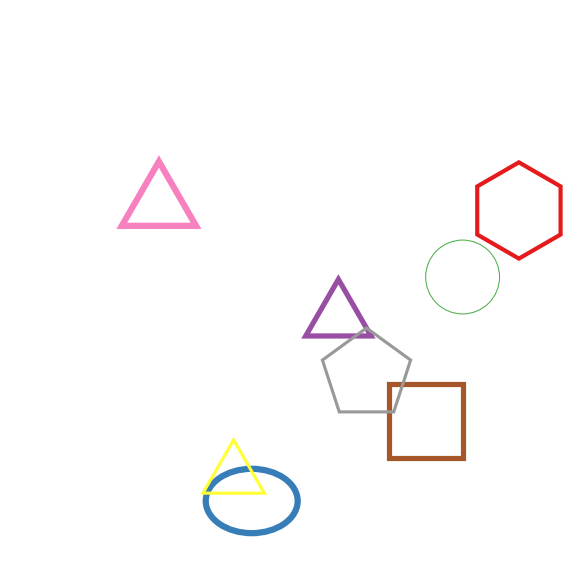[{"shape": "hexagon", "thickness": 2, "radius": 0.42, "center": [0.899, 0.635]}, {"shape": "oval", "thickness": 3, "radius": 0.4, "center": [0.436, 0.132]}, {"shape": "circle", "thickness": 0.5, "radius": 0.32, "center": [0.801, 0.519]}, {"shape": "triangle", "thickness": 2.5, "radius": 0.33, "center": [0.586, 0.45]}, {"shape": "triangle", "thickness": 1.5, "radius": 0.31, "center": [0.405, 0.176]}, {"shape": "square", "thickness": 2.5, "radius": 0.32, "center": [0.738, 0.271]}, {"shape": "triangle", "thickness": 3, "radius": 0.37, "center": [0.275, 0.645]}, {"shape": "pentagon", "thickness": 1.5, "radius": 0.4, "center": [0.635, 0.351]}]